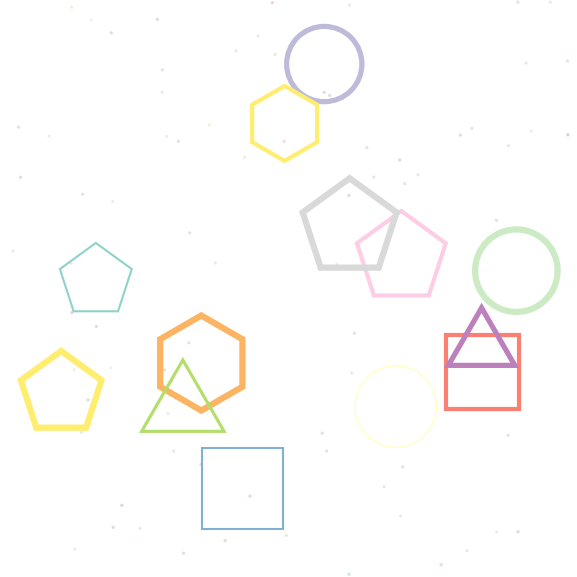[{"shape": "pentagon", "thickness": 1, "radius": 0.33, "center": [0.166, 0.513]}, {"shape": "circle", "thickness": 0.5, "radius": 0.35, "center": [0.685, 0.295]}, {"shape": "circle", "thickness": 2.5, "radius": 0.33, "center": [0.561, 0.888]}, {"shape": "square", "thickness": 2, "radius": 0.32, "center": [0.835, 0.355]}, {"shape": "square", "thickness": 1, "radius": 0.35, "center": [0.42, 0.154]}, {"shape": "hexagon", "thickness": 3, "radius": 0.41, "center": [0.349, 0.371]}, {"shape": "triangle", "thickness": 1.5, "radius": 0.41, "center": [0.317, 0.293]}, {"shape": "pentagon", "thickness": 2, "radius": 0.4, "center": [0.695, 0.553]}, {"shape": "pentagon", "thickness": 3, "radius": 0.43, "center": [0.605, 0.605]}, {"shape": "triangle", "thickness": 2.5, "radius": 0.33, "center": [0.834, 0.4]}, {"shape": "circle", "thickness": 3, "radius": 0.36, "center": [0.894, 0.53]}, {"shape": "pentagon", "thickness": 3, "radius": 0.37, "center": [0.106, 0.318]}, {"shape": "hexagon", "thickness": 2, "radius": 0.32, "center": [0.493, 0.785]}]